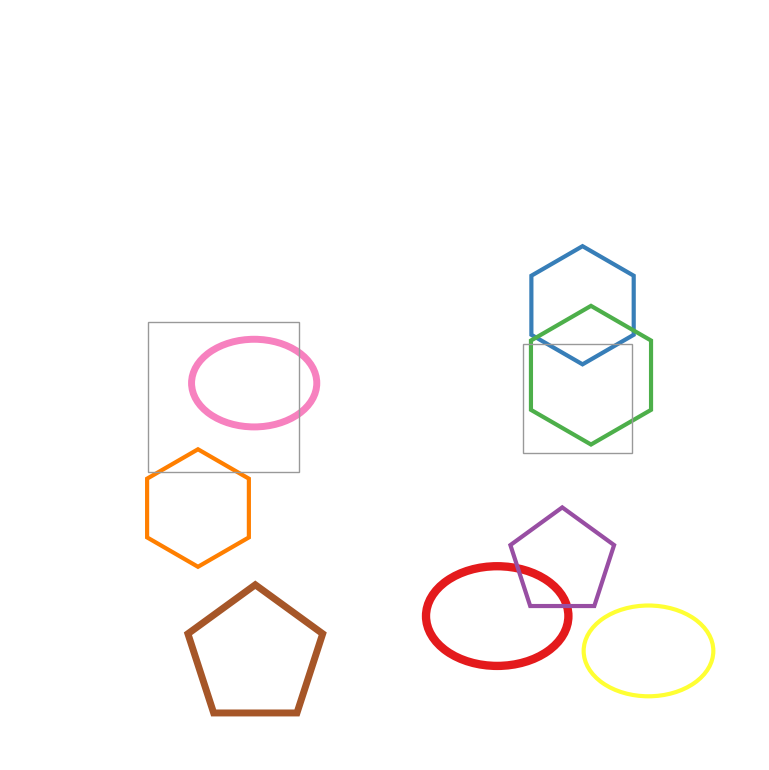[{"shape": "oval", "thickness": 3, "radius": 0.46, "center": [0.646, 0.2]}, {"shape": "hexagon", "thickness": 1.5, "radius": 0.38, "center": [0.757, 0.604]}, {"shape": "hexagon", "thickness": 1.5, "radius": 0.45, "center": [0.768, 0.513]}, {"shape": "pentagon", "thickness": 1.5, "radius": 0.35, "center": [0.73, 0.27]}, {"shape": "hexagon", "thickness": 1.5, "radius": 0.38, "center": [0.257, 0.34]}, {"shape": "oval", "thickness": 1.5, "radius": 0.42, "center": [0.842, 0.155]}, {"shape": "pentagon", "thickness": 2.5, "radius": 0.46, "center": [0.332, 0.149]}, {"shape": "oval", "thickness": 2.5, "radius": 0.41, "center": [0.33, 0.502]}, {"shape": "square", "thickness": 0.5, "radius": 0.49, "center": [0.29, 0.484]}, {"shape": "square", "thickness": 0.5, "radius": 0.35, "center": [0.75, 0.483]}]